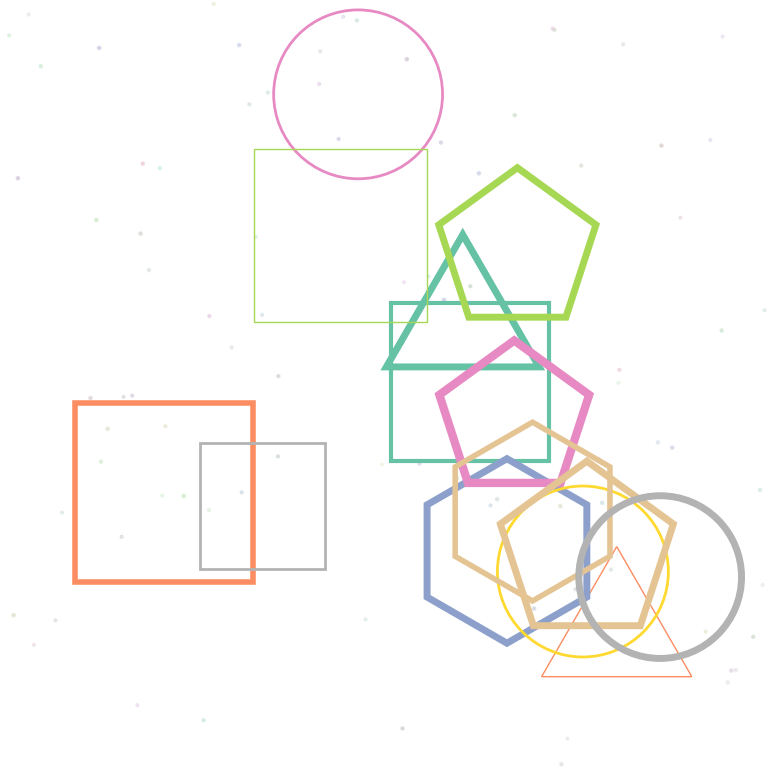[{"shape": "square", "thickness": 1.5, "radius": 0.51, "center": [0.611, 0.504]}, {"shape": "triangle", "thickness": 2.5, "radius": 0.57, "center": [0.601, 0.581]}, {"shape": "triangle", "thickness": 0.5, "radius": 0.56, "center": [0.801, 0.178]}, {"shape": "square", "thickness": 2, "radius": 0.58, "center": [0.213, 0.36]}, {"shape": "hexagon", "thickness": 2.5, "radius": 0.6, "center": [0.658, 0.284]}, {"shape": "pentagon", "thickness": 3, "radius": 0.51, "center": [0.668, 0.456]}, {"shape": "circle", "thickness": 1, "radius": 0.55, "center": [0.465, 0.877]}, {"shape": "square", "thickness": 0.5, "radius": 0.56, "center": [0.442, 0.694]}, {"shape": "pentagon", "thickness": 2.5, "radius": 0.54, "center": [0.672, 0.675]}, {"shape": "circle", "thickness": 1, "radius": 0.56, "center": [0.757, 0.258]}, {"shape": "pentagon", "thickness": 2.5, "radius": 0.59, "center": [0.762, 0.283]}, {"shape": "hexagon", "thickness": 2, "radius": 0.58, "center": [0.692, 0.336]}, {"shape": "square", "thickness": 1, "radius": 0.41, "center": [0.341, 0.343]}, {"shape": "circle", "thickness": 2.5, "radius": 0.53, "center": [0.857, 0.251]}]